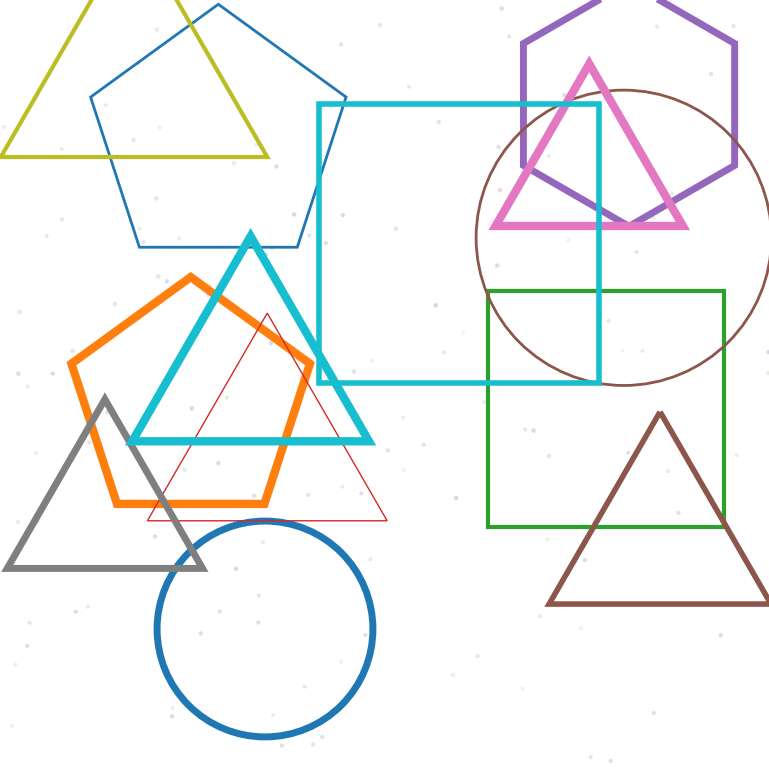[{"shape": "circle", "thickness": 2.5, "radius": 0.7, "center": [0.344, 0.183]}, {"shape": "pentagon", "thickness": 1, "radius": 0.87, "center": [0.284, 0.82]}, {"shape": "pentagon", "thickness": 3, "radius": 0.81, "center": [0.248, 0.477]}, {"shape": "square", "thickness": 1.5, "radius": 0.76, "center": [0.787, 0.469]}, {"shape": "triangle", "thickness": 0.5, "radius": 0.9, "center": [0.347, 0.414]}, {"shape": "hexagon", "thickness": 2.5, "radius": 0.79, "center": [0.817, 0.864]}, {"shape": "circle", "thickness": 1, "radius": 0.96, "center": [0.81, 0.691]}, {"shape": "triangle", "thickness": 2, "radius": 0.83, "center": [0.857, 0.299]}, {"shape": "triangle", "thickness": 3, "radius": 0.7, "center": [0.765, 0.777]}, {"shape": "triangle", "thickness": 2.5, "radius": 0.73, "center": [0.136, 0.335]}, {"shape": "triangle", "thickness": 1.5, "radius": 1.0, "center": [0.174, 0.896]}, {"shape": "triangle", "thickness": 3, "radius": 0.89, "center": [0.325, 0.516]}, {"shape": "square", "thickness": 2, "radius": 0.91, "center": [0.596, 0.684]}]